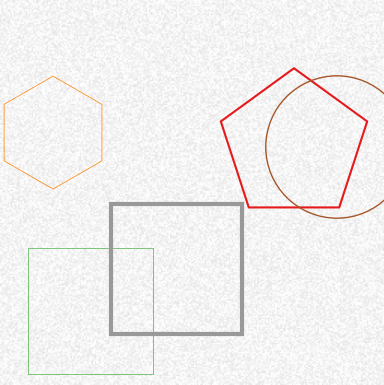[{"shape": "pentagon", "thickness": 1.5, "radius": 1.0, "center": [0.764, 0.623]}, {"shape": "square", "thickness": 0.5, "radius": 0.82, "center": [0.236, 0.192]}, {"shape": "hexagon", "thickness": 0.5, "radius": 0.73, "center": [0.138, 0.656]}, {"shape": "circle", "thickness": 1, "radius": 0.92, "center": [0.875, 0.618]}, {"shape": "square", "thickness": 3, "radius": 0.85, "center": [0.458, 0.302]}]